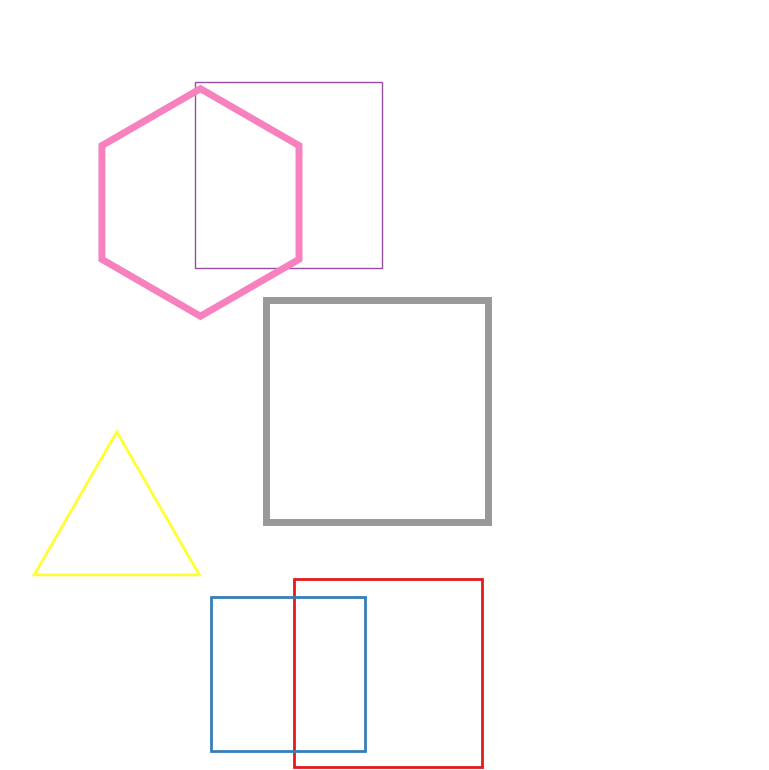[{"shape": "square", "thickness": 1, "radius": 0.61, "center": [0.504, 0.126]}, {"shape": "square", "thickness": 1, "radius": 0.5, "center": [0.374, 0.125]}, {"shape": "square", "thickness": 0.5, "radius": 0.61, "center": [0.374, 0.773]}, {"shape": "triangle", "thickness": 1, "radius": 0.62, "center": [0.152, 0.315]}, {"shape": "hexagon", "thickness": 2.5, "radius": 0.74, "center": [0.26, 0.737]}, {"shape": "square", "thickness": 2.5, "radius": 0.72, "center": [0.49, 0.466]}]